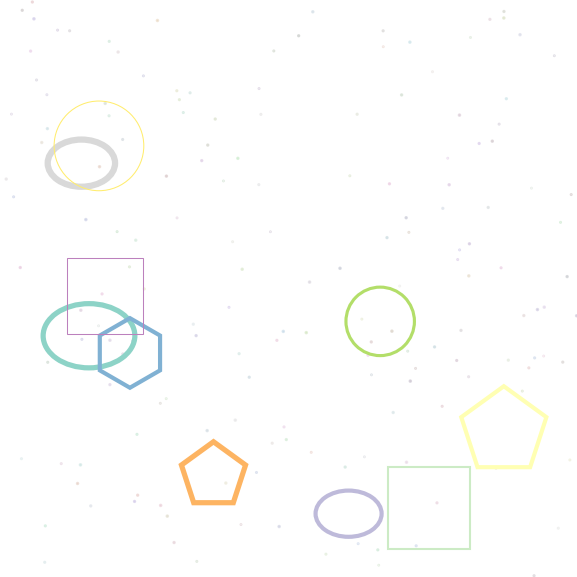[{"shape": "oval", "thickness": 2.5, "radius": 0.4, "center": [0.154, 0.418]}, {"shape": "pentagon", "thickness": 2, "radius": 0.39, "center": [0.872, 0.253]}, {"shape": "oval", "thickness": 2, "radius": 0.29, "center": [0.604, 0.11]}, {"shape": "hexagon", "thickness": 2, "radius": 0.3, "center": [0.225, 0.388]}, {"shape": "pentagon", "thickness": 2.5, "radius": 0.29, "center": [0.37, 0.176]}, {"shape": "circle", "thickness": 1.5, "radius": 0.3, "center": [0.658, 0.443]}, {"shape": "oval", "thickness": 3, "radius": 0.29, "center": [0.141, 0.717]}, {"shape": "square", "thickness": 0.5, "radius": 0.33, "center": [0.182, 0.486]}, {"shape": "square", "thickness": 1, "radius": 0.36, "center": [0.743, 0.12]}, {"shape": "circle", "thickness": 0.5, "radius": 0.39, "center": [0.171, 0.747]}]